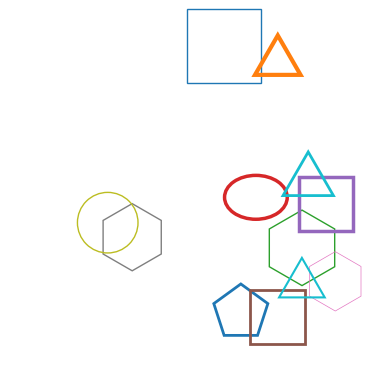[{"shape": "pentagon", "thickness": 2, "radius": 0.37, "center": [0.626, 0.189]}, {"shape": "square", "thickness": 1, "radius": 0.48, "center": [0.581, 0.88]}, {"shape": "triangle", "thickness": 3, "radius": 0.34, "center": [0.721, 0.84]}, {"shape": "hexagon", "thickness": 1, "radius": 0.49, "center": [0.784, 0.356]}, {"shape": "oval", "thickness": 2.5, "radius": 0.41, "center": [0.665, 0.487]}, {"shape": "square", "thickness": 2.5, "radius": 0.35, "center": [0.846, 0.47]}, {"shape": "square", "thickness": 2, "radius": 0.36, "center": [0.722, 0.177]}, {"shape": "hexagon", "thickness": 0.5, "radius": 0.39, "center": [0.871, 0.269]}, {"shape": "hexagon", "thickness": 1, "radius": 0.44, "center": [0.343, 0.384]}, {"shape": "circle", "thickness": 1, "radius": 0.39, "center": [0.28, 0.422]}, {"shape": "triangle", "thickness": 1.5, "radius": 0.34, "center": [0.784, 0.262]}, {"shape": "triangle", "thickness": 2, "radius": 0.38, "center": [0.801, 0.53]}]